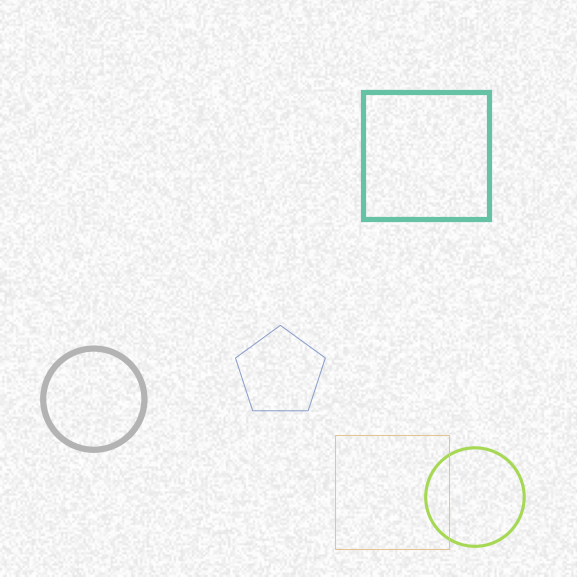[{"shape": "square", "thickness": 2.5, "radius": 0.55, "center": [0.737, 0.73]}, {"shape": "pentagon", "thickness": 0.5, "radius": 0.41, "center": [0.486, 0.354]}, {"shape": "circle", "thickness": 1.5, "radius": 0.43, "center": [0.822, 0.138]}, {"shape": "square", "thickness": 0.5, "radius": 0.49, "center": [0.679, 0.147]}, {"shape": "circle", "thickness": 3, "radius": 0.44, "center": [0.162, 0.308]}]